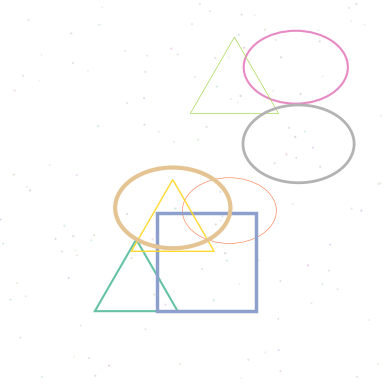[{"shape": "triangle", "thickness": 1.5, "radius": 0.62, "center": [0.354, 0.254]}, {"shape": "oval", "thickness": 0.5, "radius": 0.61, "center": [0.596, 0.453]}, {"shape": "square", "thickness": 2.5, "radius": 0.64, "center": [0.536, 0.32]}, {"shape": "oval", "thickness": 1.5, "radius": 0.68, "center": [0.768, 0.825]}, {"shape": "triangle", "thickness": 0.5, "radius": 0.66, "center": [0.609, 0.771]}, {"shape": "triangle", "thickness": 1, "radius": 0.62, "center": [0.449, 0.409]}, {"shape": "oval", "thickness": 3, "radius": 0.75, "center": [0.449, 0.46]}, {"shape": "oval", "thickness": 2, "radius": 0.72, "center": [0.775, 0.626]}]